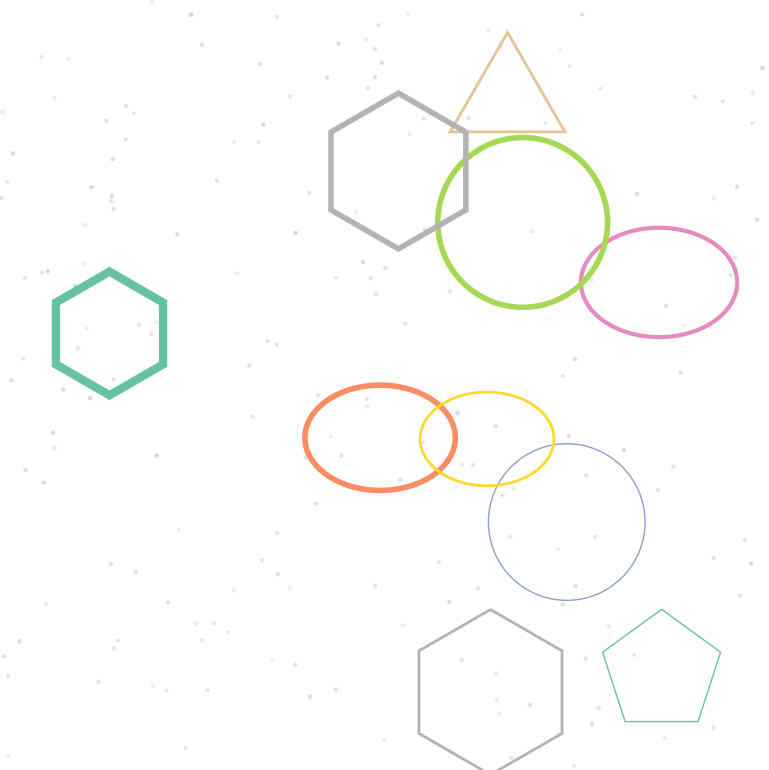[{"shape": "hexagon", "thickness": 3, "radius": 0.4, "center": [0.142, 0.567]}, {"shape": "pentagon", "thickness": 0.5, "radius": 0.4, "center": [0.859, 0.128]}, {"shape": "oval", "thickness": 2, "radius": 0.49, "center": [0.494, 0.431]}, {"shape": "circle", "thickness": 0.5, "radius": 0.51, "center": [0.736, 0.322]}, {"shape": "oval", "thickness": 1.5, "radius": 0.51, "center": [0.856, 0.633]}, {"shape": "circle", "thickness": 2, "radius": 0.55, "center": [0.679, 0.711]}, {"shape": "oval", "thickness": 1, "radius": 0.43, "center": [0.632, 0.43]}, {"shape": "triangle", "thickness": 1, "radius": 0.43, "center": [0.659, 0.872]}, {"shape": "hexagon", "thickness": 2, "radius": 0.51, "center": [0.517, 0.778]}, {"shape": "hexagon", "thickness": 1, "radius": 0.54, "center": [0.637, 0.101]}]